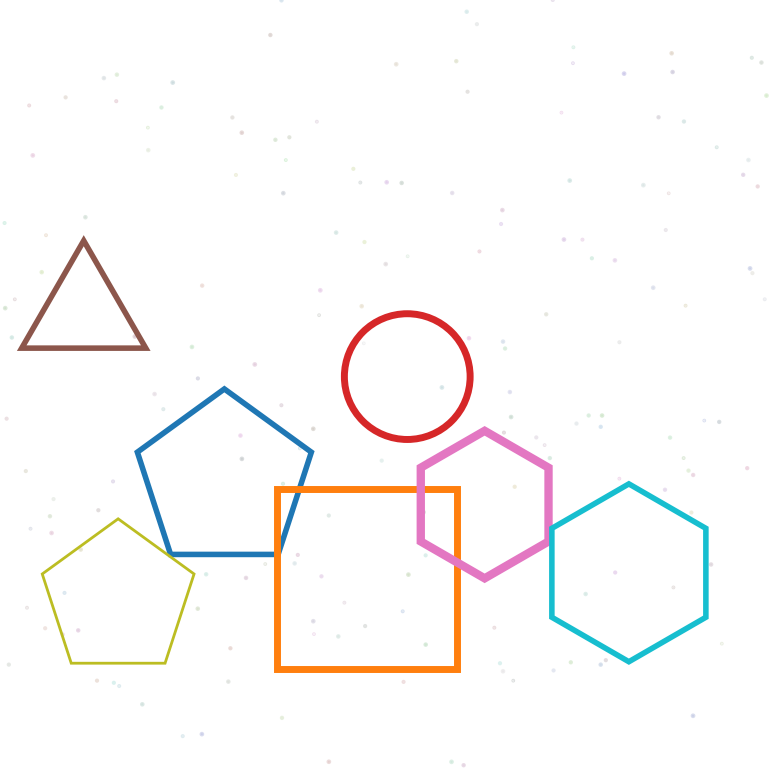[{"shape": "pentagon", "thickness": 2, "radius": 0.59, "center": [0.291, 0.376]}, {"shape": "square", "thickness": 2.5, "radius": 0.58, "center": [0.477, 0.248]}, {"shape": "circle", "thickness": 2.5, "radius": 0.41, "center": [0.529, 0.511]}, {"shape": "triangle", "thickness": 2, "radius": 0.47, "center": [0.109, 0.594]}, {"shape": "hexagon", "thickness": 3, "radius": 0.48, "center": [0.629, 0.345]}, {"shape": "pentagon", "thickness": 1, "radius": 0.52, "center": [0.153, 0.223]}, {"shape": "hexagon", "thickness": 2, "radius": 0.58, "center": [0.817, 0.256]}]